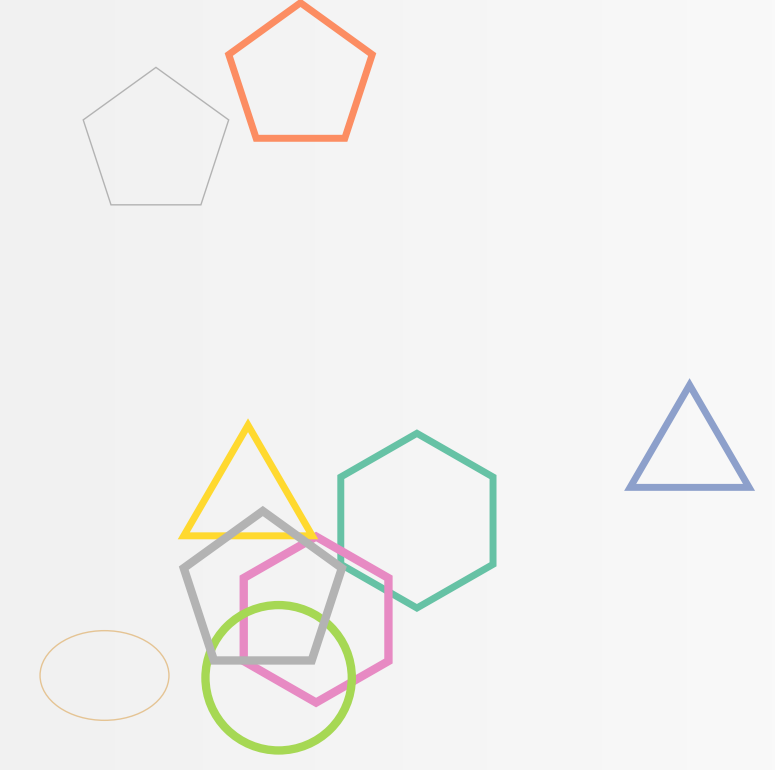[{"shape": "hexagon", "thickness": 2.5, "radius": 0.57, "center": [0.538, 0.324]}, {"shape": "pentagon", "thickness": 2.5, "radius": 0.49, "center": [0.388, 0.899]}, {"shape": "triangle", "thickness": 2.5, "radius": 0.44, "center": [0.89, 0.411]}, {"shape": "hexagon", "thickness": 3, "radius": 0.54, "center": [0.408, 0.195]}, {"shape": "circle", "thickness": 3, "radius": 0.47, "center": [0.36, 0.12]}, {"shape": "triangle", "thickness": 2.5, "radius": 0.48, "center": [0.32, 0.352]}, {"shape": "oval", "thickness": 0.5, "radius": 0.42, "center": [0.135, 0.123]}, {"shape": "pentagon", "thickness": 3, "radius": 0.54, "center": [0.339, 0.229]}, {"shape": "pentagon", "thickness": 0.5, "radius": 0.49, "center": [0.201, 0.814]}]